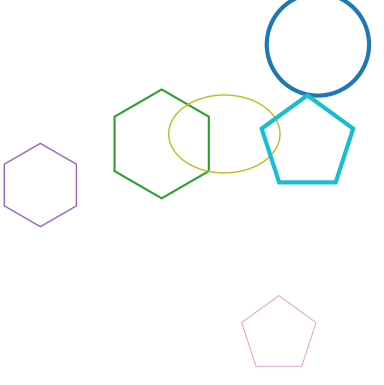[{"shape": "circle", "thickness": 3, "radius": 0.66, "center": [0.826, 0.885]}, {"shape": "hexagon", "thickness": 1.5, "radius": 0.71, "center": [0.42, 0.626]}, {"shape": "hexagon", "thickness": 1, "radius": 0.54, "center": [0.105, 0.519]}, {"shape": "pentagon", "thickness": 0.5, "radius": 0.51, "center": [0.724, 0.131]}, {"shape": "oval", "thickness": 1, "radius": 0.72, "center": [0.583, 0.652]}, {"shape": "pentagon", "thickness": 3, "radius": 0.62, "center": [0.798, 0.627]}]